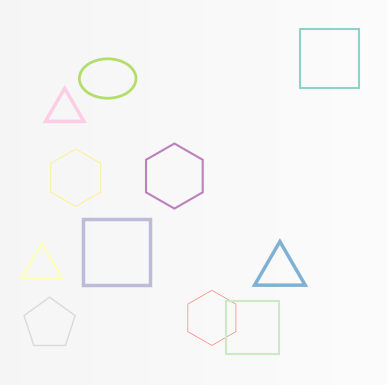[{"shape": "square", "thickness": 1.5, "radius": 0.38, "center": [0.849, 0.849]}, {"shape": "triangle", "thickness": 1.5, "radius": 0.3, "center": [0.108, 0.307]}, {"shape": "square", "thickness": 2.5, "radius": 0.43, "center": [0.301, 0.346]}, {"shape": "hexagon", "thickness": 0.5, "radius": 0.36, "center": [0.547, 0.174]}, {"shape": "triangle", "thickness": 2.5, "radius": 0.38, "center": [0.722, 0.297]}, {"shape": "oval", "thickness": 2, "radius": 0.37, "center": [0.278, 0.796]}, {"shape": "triangle", "thickness": 2.5, "radius": 0.29, "center": [0.167, 0.713]}, {"shape": "pentagon", "thickness": 1, "radius": 0.35, "center": [0.128, 0.159]}, {"shape": "hexagon", "thickness": 1.5, "radius": 0.42, "center": [0.45, 0.543]}, {"shape": "square", "thickness": 1.5, "radius": 0.34, "center": [0.652, 0.149]}, {"shape": "hexagon", "thickness": 0.5, "radius": 0.37, "center": [0.196, 0.538]}]